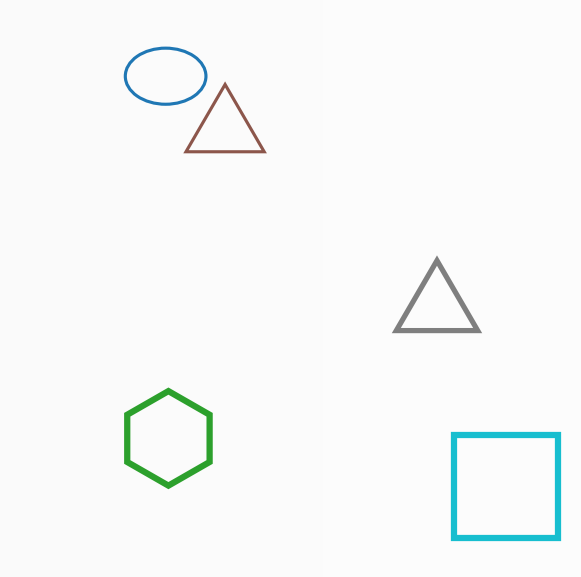[{"shape": "oval", "thickness": 1.5, "radius": 0.35, "center": [0.285, 0.867]}, {"shape": "hexagon", "thickness": 3, "radius": 0.41, "center": [0.29, 0.24]}, {"shape": "triangle", "thickness": 1.5, "radius": 0.39, "center": [0.387, 0.775]}, {"shape": "triangle", "thickness": 2.5, "radius": 0.4, "center": [0.752, 0.467]}, {"shape": "square", "thickness": 3, "radius": 0.45, "center": [0.871, 0.156]}]